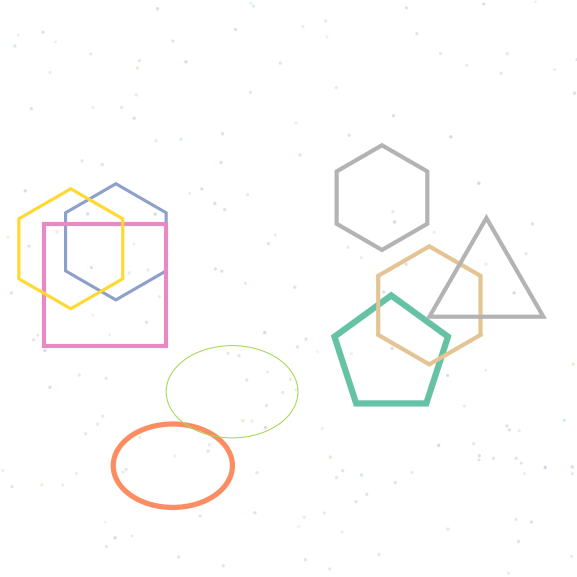[{"shape": "pentagon", "thickness": 3, "radius": 0.52, "center": [0.677, 0.384]}, {"shape": "oval", "thickness": 2.5, "radius": 0.52, "center": [0.299, 0.193]}, {"shape": "hexagon", "thickness": 1.5, "radius": 0.5, "center": [0.201, 0.58]}, {"shape": "square", "thickness": 2, "radius": 0.53, "center": [0.181, 0.506]}, {"shape": "oval", "thickness": 0.5, "radius": 0.57, "center": [0.402, 0.321]}, {"shape": "hexagon", "thickness": 1.5, "radius": 0.52, "center": [0.123, 0.568]}, {"shape": "hexagon", "thickness": 2, "radius": 0.51, "center": [0.743, 0.47]}, {"shape": "hexagon", "thickness": 2, "radius": 0.45, "center": [0.661, 0.657]}, {"shape": "triangle", "thickness": 2, "radius": 0.57, "center": [0.842, 0.508]}]